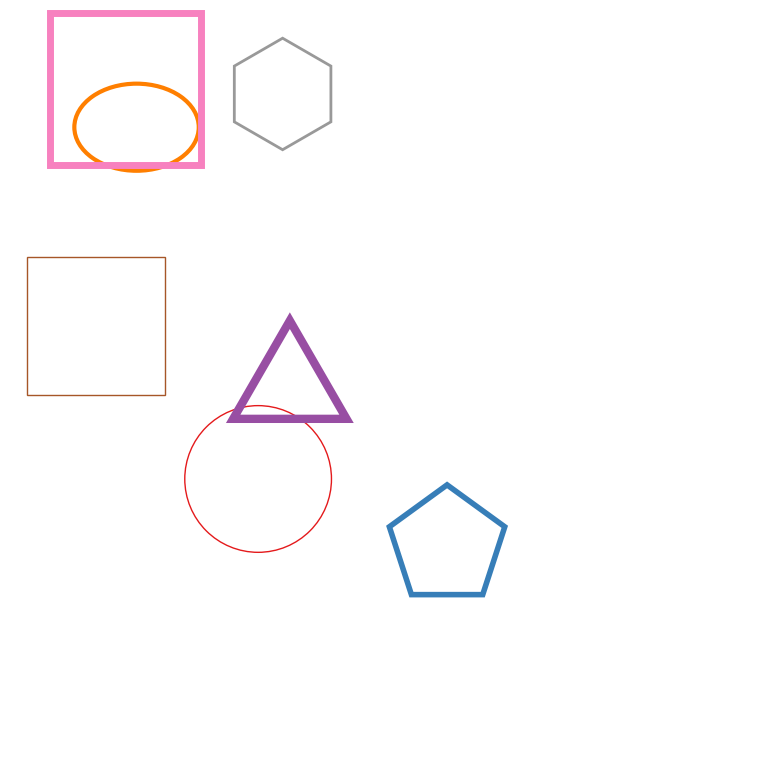[{"shape": "circle", "thickness": 0.5, "radius": 0.48, "center": [0.335, 0.378]}, {"shape": "pentagon", "thickness": 2, "radius": 0.39, "center": [0.581, 0.291]}, {"shape": "triangle", "thickness": 3, "radius": 0.42, "center": [0.376, 0.499]}, {"shape": "oval", "thickness": 1.5, "radius": 0.4, "center": [0.177, 0.835]}, {"shape": "square", "thickness": 0.5, "radius": 0.45, "center": [0.125, 0.577]}, {"shape": "square", "thickness": 2.5, "radius": 0.49, "center": [0.163, 0.884]}, {"shape": "hexagon", "thickness": 1, "radius": 0.36, "center": [0.367, 0.878]}]